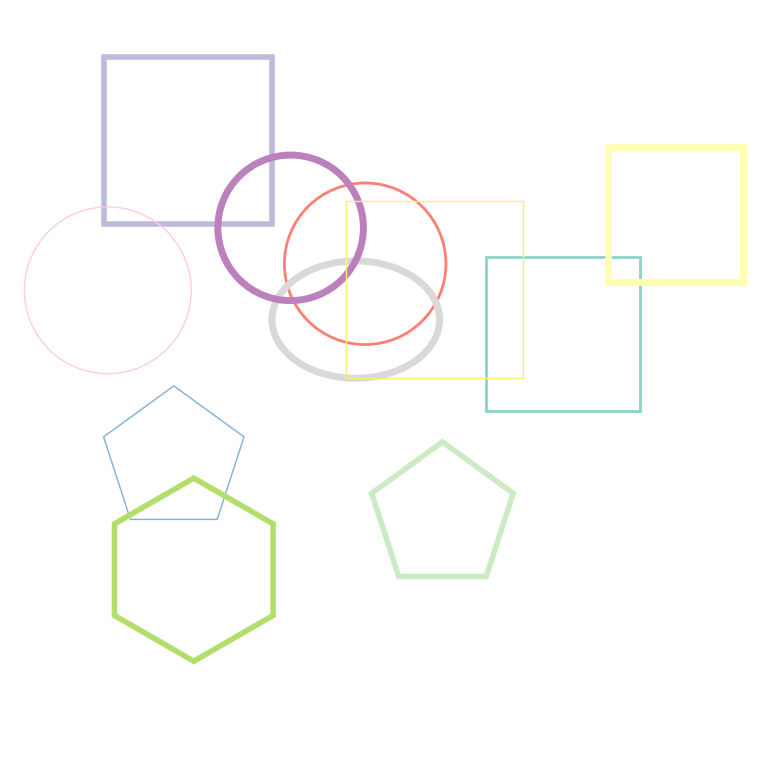[{"shape": "square", "thickness": 1, "radius": 0.5, "center": [0.731, 0.566]}, {"shape": "square", "thickness": 2.5, "radius": 0.44, "center": [0.877, 0.721]}, {"shape": "square", "thickness": 2, "radius": 0.54, "center": [0.244, 0.818]}, {"shape": "circle", "thickness": 1, "radius": 0.52, "center": [0.474, 0.657]}, {"shape": "pentagon", "thickness": 0.5, "radius": 0.48, "center": [0.226, 0.403]}, {"shape": "hexagon", "thickness": 2, "radius": 0.59, "center": [0.252, 0.26]}, {"shape": "circle", "thickness": 0.5, "radius": 0.54, "center": [0.14, 0.623]}, {"shape": "oval", "thickness": 2.5, "radius": 0.54, "center": [0.462, 0.585]}, {"shape": "circle", "thickness": 2.5, "radius": 0.47, "center": [0.377, 0.704]}, {"shape": "pentagon", "thickness": 2, "radius": 0.48, "center": [0.575, 0.33]}, {"shape": "square", "thickness": 0.5, "radius": 0.57, "center": [0.565, 0.624]}]